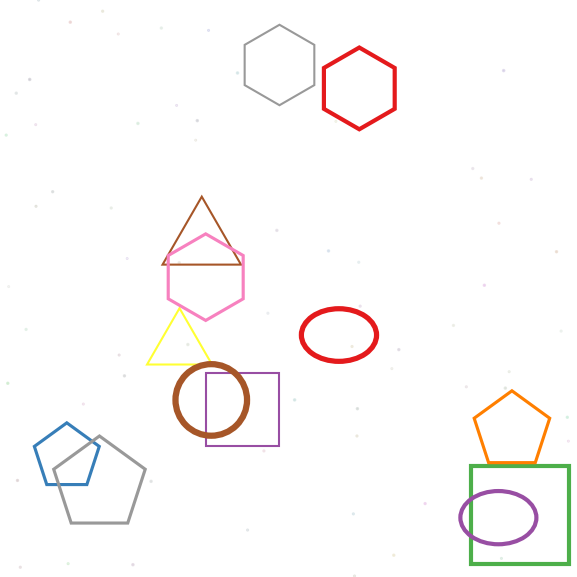[{"shape": "hexagon", "thickness": 2, "radius": 0.35, "center": [0.622, 0.846]}, {"shape": "oval", "thickness": 2.5, "radius": 0.33, "center": [0.587, 0.419]}, {"shape": "pentagon", "thickness": 1.5, "radius": 0.3, "center": [0.116, 0.208]}, {"shape": "square", "thickness": 2, "radius": 0.42, "center": [0.9, 0.108]}, {"shape": "square", "thickness": 1, "radius": 0.32, "center": [0.42, 0.29]}, {"shape": "oval", "thickness": 2, "radius": 0.33, "center": [0.863, 0.103]}, {"shape": "pentagon", "thickness": 1.5, "radius": 0.34, "center": [0.886, 0.254]}, {"shape": "triangle", "thickness": 1, "radius": 0.32, "center": [0.311, 0.4]}, {"shape": "triangle", "thickness": 1, "radius": 0.39, "center": [0.349, 0.58]}, {"shape": "circle", "thickness": 3, "radius": 0.31, "center": [0.366, 0.307]}, {"shape": "hexagon", "thickness": 1.5, "radius": 0.37, "center": [0.356, 0.519]}, {"shape": "pentagon", "thickness": 1.5, "radius": 0.42, "center": [0.172, 0.161]}, {"shape": "hexagon", "thickness": 1, "radius": 0.35, "center": [0.484, 0.887]}]